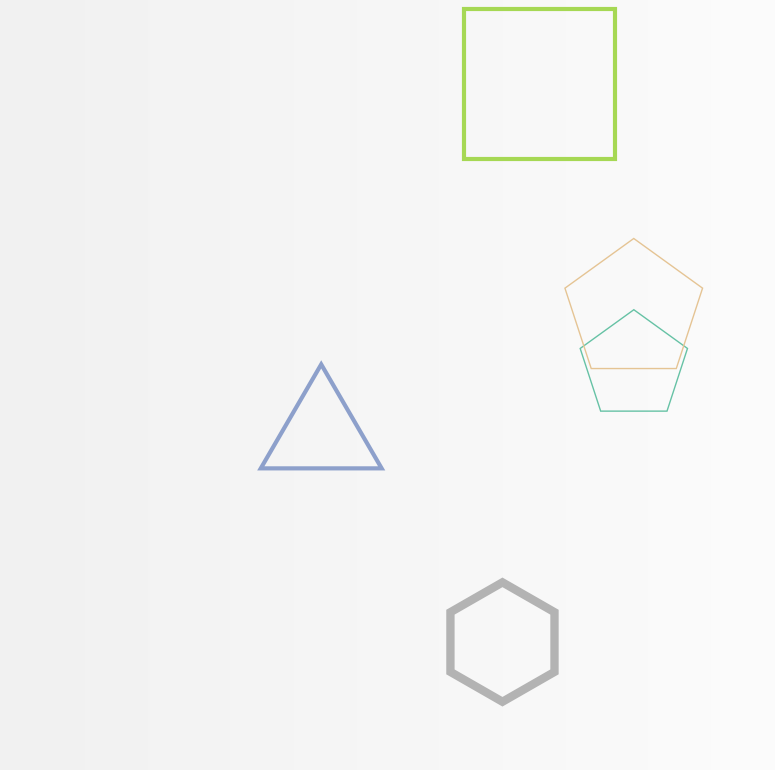[{"shape": "pentagon", "thickness": 0.5, "radius": 0.36, "center": [0.818, 0.525]}, {"shape": "triangle", "thickness": 1.5, "radius": 0.45, "center": [0.414, 0.437]}, {"shape": "square", "thickness": 1.5, "radius": 0.49, "center": [0.696, 0.89]}, {"shape": "pentagon", "thickness": 0.5, "radius": 0.47, "center": [0.818, 0.597]}, {"shape": "hexagon", "thickness": 3, "radius": 0.39, "center": [0.648, 0.166]}]